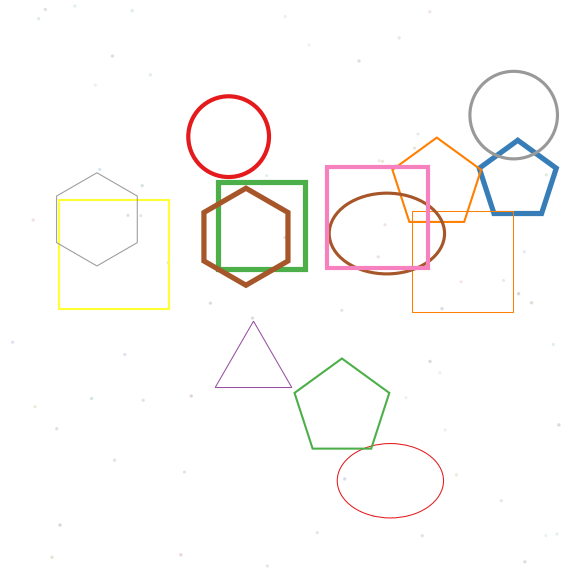[{"shape": "oval", "thickness": 0.5, "radius": 0.46, "center": [0.676, 0.167]}, {"shape": "circle", "thickness": 2, "radius": 0.35, "center": [0.396, 0.762]}, {"shape": "pentagon", "thickness": 2.5, "radius": 0.35, "center": [0.897, 0.686]}, {"shape": "square", "thickness": 2.5, "radius": 0.38, "center": [0.454, 0.608]}, {"shape": "pentagon", "thickness": 1, "radius": 0.43, "center": [0.592, 0.292]}, {"shape": "triangle", "thickness": 0.5, "radius": 0.38, "center": [0.439, 0.366]}, {"shape": "square", "thickness": 0.5, "radius": 0.44, "center": [0.8, 0.546]}, {"shape": "pentagon", "thickness": 1, "radius": 0.4, "center": [0.756, 0.68]}, {"shape": "square", "thickness": 1, "radius": 0.48, "center": [0.198, 0.558]}, {"shape": "oval", "thickness": 1.5, "radius": 0.5, "center": [0.67, 0.595]}, {"shape": "hexagon", "thickness": 2.5, "radius": 0.42, "center": [0.426, 0.589]}, {"shape": "square", "thickness": 2, "radius": 0.44, "center": [0.653, 0.622]}, {"shape": "circle", "thickness": 1.5, "radius": 0.38, "center": [0.89, 0.8]}, {"shape": "hexagon", "thickness": 0.5, "radius": 0.4, "center": [0.168, 0.619]}]